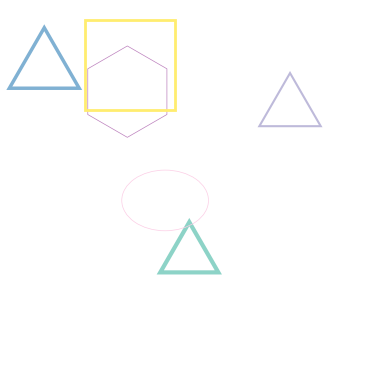[{"shape": "triangle", "thickness": 3, "radius": 0.44, "center": [0.492, 0.336]}, {"shape": "triangle", "thickness": 1.5, "radius": 0.46, "center": [0.753, 0.718]}, {"shape": "triangle", "thickness": 2.5, "radius": 0.52, "center": [0.115, 0.823]}, {"shape": "oval", "thickness": 0.5, "radius": 0.56, "center": [0.429, 0.479]}, {"shape": "hexagon", "thickness": 0.5, "radius": 0.59, "center": [0.331, 0.762]}, {"shape": "square", "thickness": 2, "radius": 0.58, "center": [0.337, 0.832]}]